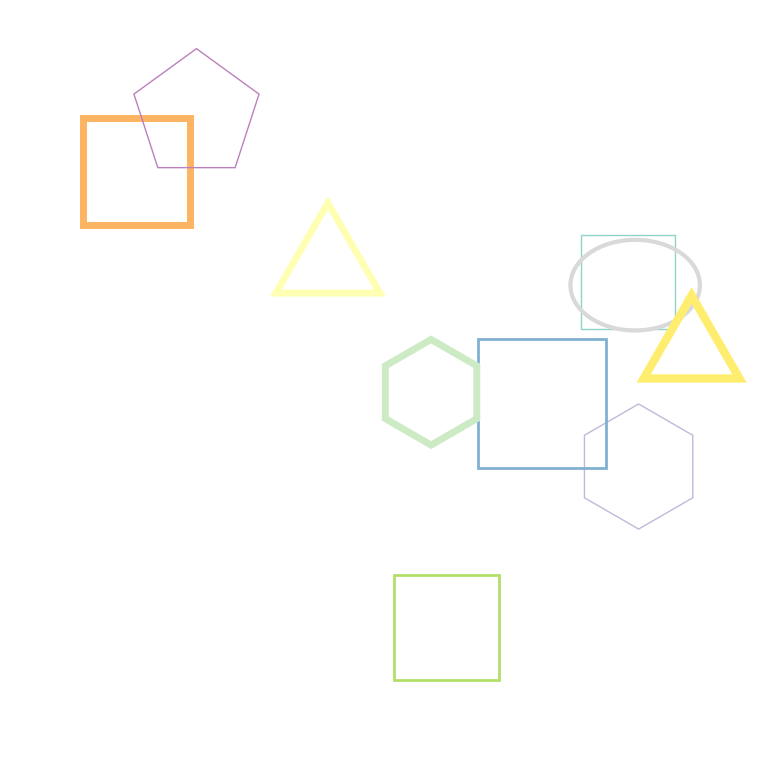[{"shape": "square", "thickness": 0.5, "radius": 0.31, "center": [0.815, 0.634]}, {"shape": "triangle", "thickness": 2.5, "radius": 0.39, "center": [0.426, 0.658]}, {"shape": "hexagon", "thickness": 0.5, "radius": 0.41, "center": [0.829, 0.394]}, {"shape": "square", "thickness": 1, "radius": 0.42, "center": [0.704, 0.476]}, {"shape": "square", "thickness": 2.5, "radius": 0.35, "center": [0.177, 0.777]}, {"shape": "square", "thickness": 1, "radius": 0.34, "center": [0.58, 0.185]}, {"shape": "oval", "thickness": 1.5, "radius": 0.42, "center": [0.825, 0.63]}, {"shape": "pentagon", "thickness": 0.5, "radius": 0.43, "center": [0.255, 0.851]}, {"shape": "hexagon", "thickness": 2.5, "radius": 0.34, "center": [0.56, 0.491]}, {"shape": "triangle", "thickness": 3, "radius": 0.36, "center": [0.898, 0.544]}]